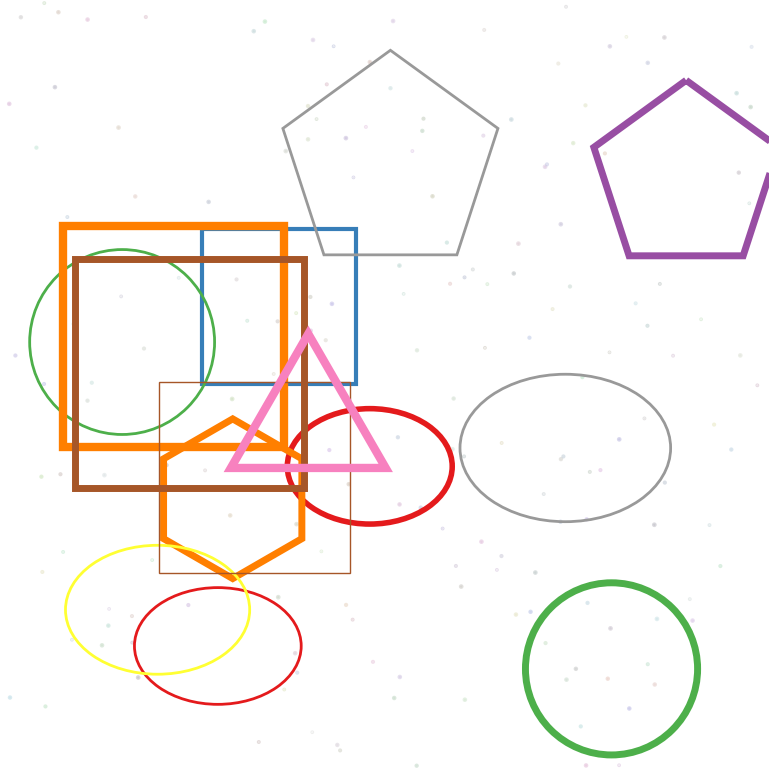[{"shape": "oval", "thickness": 1, "radius": 0.54, "center": [0.283, 0.161]}, {"shape": "oval", "thickness": 2, "radius": 0.54, "center": [0.48, 0.394]}, {"shape": "square", "thickness": 1.5, "radius": 0.5, "center": [0.363, 0.602]}, {"shape": "circle", "thickness": 1, "radius": 0.6, "center": [0.159, 0.556]}, {"shape": "circle", "thickness": 2.5, "radius": 0.56, "center": [0.794, 0.131]}, {"shape": "pentagon", "thickness": 2.5, "radius": 0.63, "center": [0.891, 0.77]}, {"shape": "square", "thickness": 3, "radius": 0.72, "center": [0.225, 0.563]}, {"shape": "hexagon", "thickness": 2.5, "radius": 0.52, "center": [0.302, 0.352]}, {"shape": "oval", "thickness": 1, "radius": 0.6, "center": [0.205, 0.208]}, {"shape": "square", "thickness": 2.5, "radius": 0.74, "center": [0.247, 0.515]}, {"shape": "square", "thickness": 0.5, "radius": 0.62, "center": [0.331, 0.38]}, {"shape": "triangle", "thickness": 3, "radius": 0.58, "center": [0.4, 0.45]}, {"shape": "pentagon", "thickness": 1, "radius": 0.73, "center": [0.507, 0.788]}, {"shape": "oval", "thickness": 1, "radius": 0.68, "center": [0.734, 0.418]}]